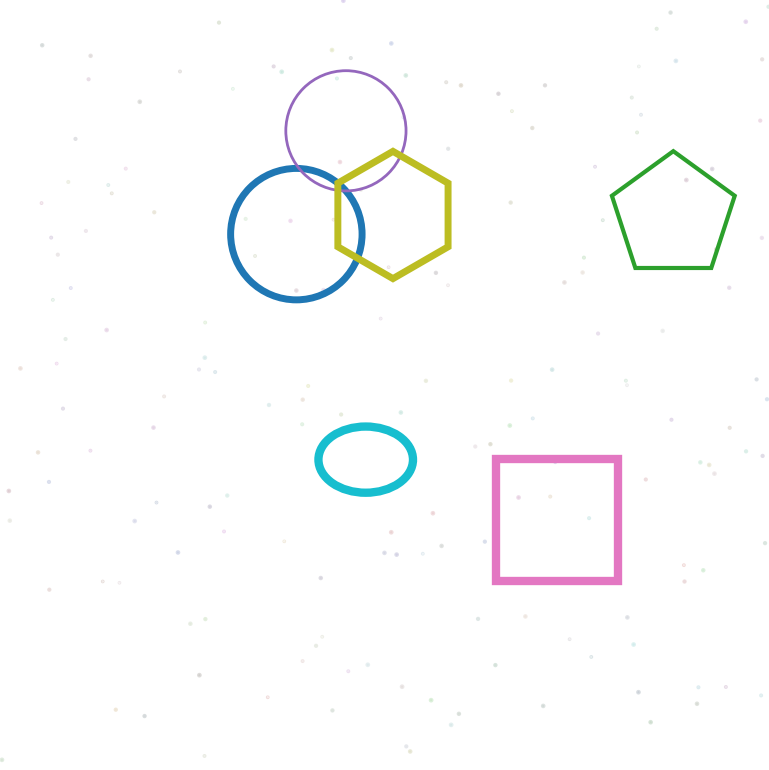[{"shape": "circle", "thickness": 2.5, "radius": 0.43, "center": [0.385, 0.696]}, {"shape": "pentagon", "thickness": 1.5, "radius": 0.42, "center": [0.874, 0.72]}, {"shape": "circle", "thickness": 1, "radius": 0.39, "center": [0.449, 0.83]}, {"shape": "square", "thickness": 3, "radius": 0.4, "center": [0.723, 0.325]}, {"shape": "hexagon", "thickness": 2.5, "radius": 0.41, "center": [0.51, 0.721]}, {"shape": "oval", "thickness": 3, "radius": 0.31, "center": [0.475, 0.403]}]